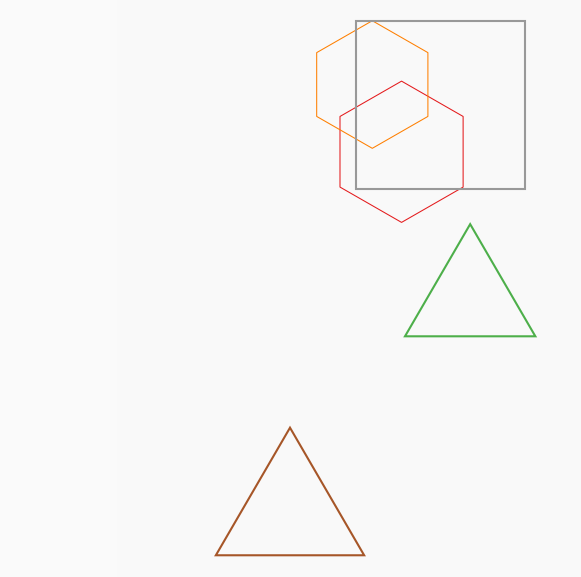[{"shape": "hexagon", "thickness": 0.5, "radius": 0.61, "center": [0.691, 0.736]}, {"shape": "triangle", "thickness": 1, "radius": 0.65, "center": [0.809, 0.482]}, {"shape": "hexagon", "thickness": 0.5, "radius": 0.55, "center": [0.641, 0.853]}, {"shape": "triangle", "thickness": 1, "radius": 0.74, "center": [0.499, 0.111]}, {"shape": "square", "thickness": 1, "radius": 0.73, "center": [0.757, 0.817]}]